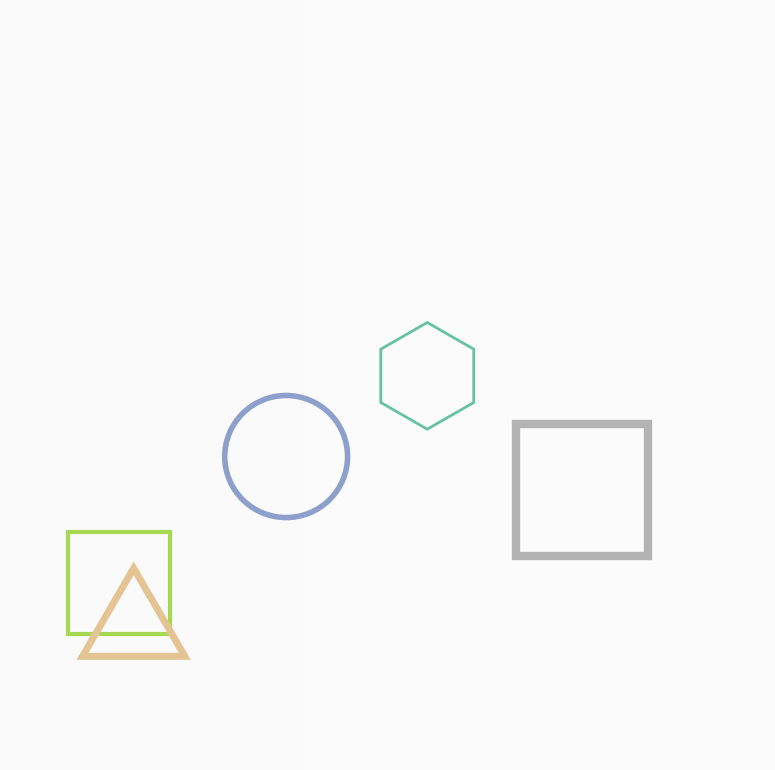[{"shape": "hexagon", "thickness": 1, "radius": 0.35, "center": [0.551, 0.512]}, {"shape": "circle", "thickness": 2, "radius": 0.4, "center": [0.369, 0.407]}, {"shape": "square", "thickness": 1.5, "radius": 0.33, "center": [0.154, 0.243]}, {"shape": "triangle", "thickness": 2.5, "radius": 0.38, "center": [0.172, 0.186]}, {"shape": "square", "thickness": 3, "radius": 0.43, "center": [0.751, 0.364]}]